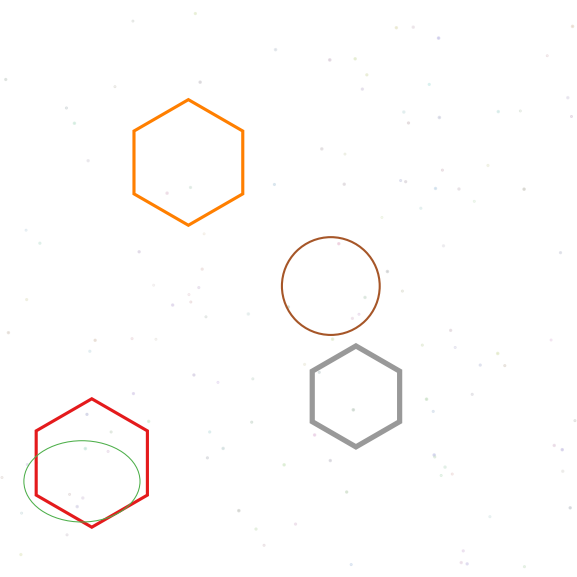[{"shape": "hexagon", "thickness": 1.5, "radius": 0.56, "center": [0.159, 0.197]}, {"shape": "oval", "thickness": 0.5, "radius": 0.5, "center": [0.142, 0.166]}, {"shape": "hexagon", "thickness": 1.5, "radius": 0.54, "center": [0.326, 0.718]}, {"shape": "circle", "thickness": 1, "radius": 0.42, "center": [0.573, 0.504]}, {"shape": "hexagon", "thickness": 2.5, "radius": 0.44, "center": [0.616, 0.313]}]